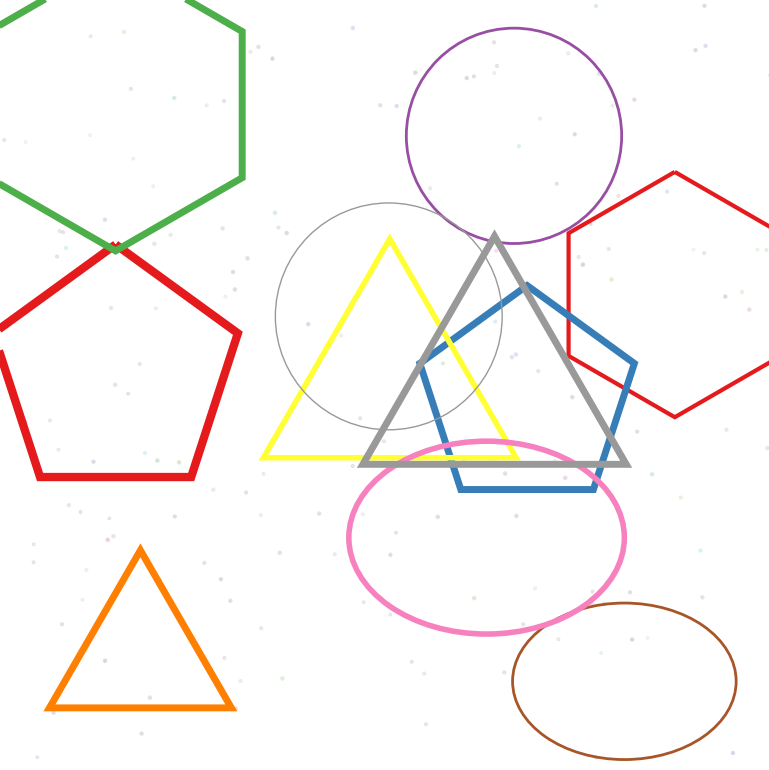[{"shape": "pentagon", "thickness": 3, "radius": 0.83, "center": [0.15, 0.516]}, {"shape": "hexagon", "thickness": 1.5, "radius": 0.8, "center": [0.876, 0.617]}, {"shape": "pentagon", "thickness": 2.5, "radius": 0.73, "center": [0.685, 0.483]}, {"shape": "hexagon", "thickness": 2.5, "radius": 0.95, "center": [0.15, 0.864]}, {"shape": "circle", "thickness": 1, "radius": 0.7, "center": [0.668, 0.824]}, {"shape": "triangle", "thickness": 2.5, "radius": 0.68, "center": [0.182, 0.149]}, {"shape": "triangle", "thickness": 2, "radius": 0.95, "center": [0.506, 0.5]}, {"shape": "oval", "thickness": 1, "radius": 0.73, "center": [0.811, 0.115]}, {"shape": "oval", "thickness": 2, "radius": 0.89, "center": [0.632, 0.302]}, {"shape": "triangle", "thickness": 2.5, "radius": 0.99, "center": [0.642, 0.496]}, {"shape": "circle", "thickness": 0.5, "radius": 0.74, "center": [0.505, 0.589]}]